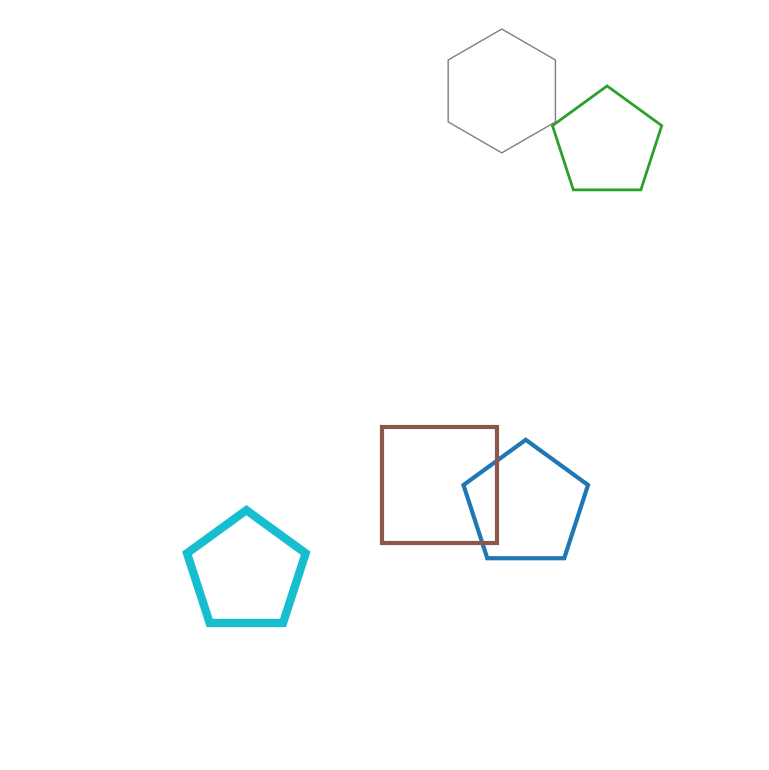[{"shape": "pentagon", "thickness": 1.5, "radius": 0.43, "center": [0.683, 0.344]}, {"shape": "pentagon", "thickness": 1, "radius": 0.37, "center": [0.788, 0.814]}, {"shape": "square", "thickness": 1.5, "radius": 0.38, "center": [0.571, 0.37]}, {"shape": "hexagon", "thickness": 0.5, "radius": 0.4, "center": [0.652, 0.882]}, {"shape": "pentagon", "thickness": 3, "radius": 0.4, "center": [0.32, 0.256]}]